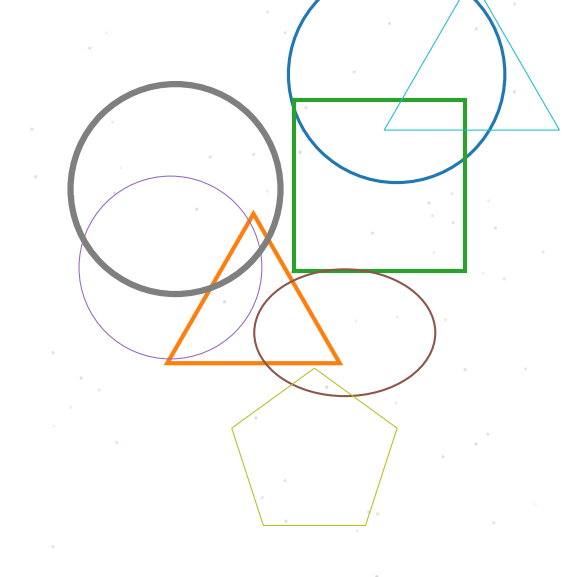[{"shape": "circle", "thickness": 1.5, "radius": 0.94, "center": [0.687, 0.87]}, {"shape": "triangle", "thickness": 2, "radius": 0.86, "center": [0.439, 0.456]}, {"shape": "square", "thickness": 2, "radius": 0.74, "center": [0.657, 0.678]}, {"shape": "circle", "thickness": 0.5, "radius": 0.79, "center": [0.295, 0.536]}, {"shape": "oval", "thickness": 1, "radius": 0.78, "center": [0.597, 0.423]}, {"shape": "circle", "thickness": 3, "radius": 0.91, "center": [0.304, 0.672]}, {"shape": "pentagon", "thickness": 0.5, "radius": 0.75, "center": [0.544, 0.211]}, {"shape": "triangle", "thickness": 0.5, "radius": 0.88, "center": [0.817, 0.861]}]